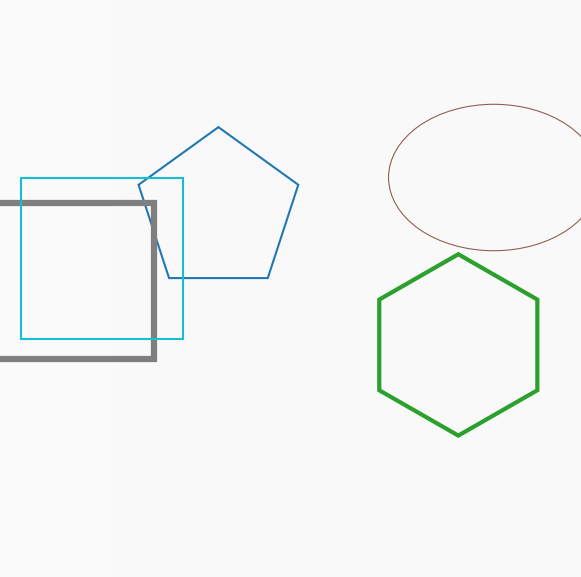[{"shape": "pentagon", "thickness": 1, "radius": 0.72, "center": [0.376, 0.634]}, {"shape": "hexagon", "thickness": 2, "radius": 0.79, "center": [0.788, 0.402]}, {"shape": "oval", "thickness": 0.5, "radius": 0.91, "center": [0.85, 0.692]}, {"shape": "square", "thickness": 3, "radius": 0.67, "center": [0.13, 0.513]}, {"shape": "square", "thickness": 1, "radius": 0.7, "center": [0.175, 0.551]}]